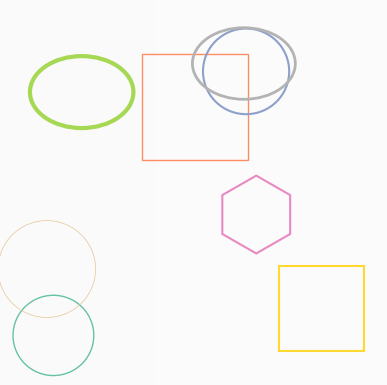[{"shape": "circle", "thickness": 1, "radius": 0.52, "center": [0.138, 0.129]}, {"shape": "square", "thickness": 1, "radius": 0.69, "center": [0.503, 0.722]}, {"shape": "circle", "thickness": 1.5, "radius": 0.56, "center": [0.635, 0.815]}, {"shape": "hexagon", "thickness": 1.5, "radius": 0.51, "center": [0.661, 0.443]}, {"shape": "oval", "thickness": 3, "radius": 0.67, "center": [0.211, 0.761]}, {"shape": "square", "thickness": 1.5, "radius": 0.55, "center": [0.829, 0.198]}, {"shape": "circle", "thickness": 0.5, "radius": 0.63, "center": [0.121, 0.301]}, {"shape": "oval", "thickness": 2, "radius": 0.66, "center": [0.629, 0.835]}]